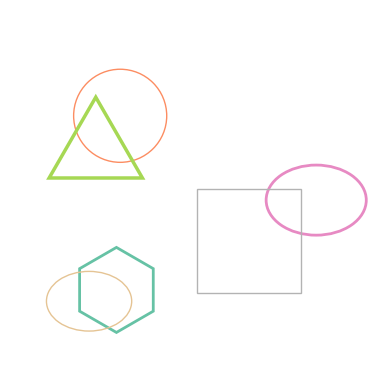[{"shape": "hexagon", "thickness": 2, "radius": 0.55, "center": [0.302, 0.247]}, {"shape": "circle", "thickness": 1, "radius": 0.6, "center": [0.312, 0.699]}, {"shape": "oval", "thickness": 2, "radius": 0.65, "center": [0.821, 0.48]}, {"shape": "triangle", "thickness": 2.5, "radius": 0.7, "center": [0.249, 0.608]}, {"shape": "oval", "thickness": 1, "radius": 0.55, "center": [0.231, 0.218]}, {"shape": "square", "thickness": 1, "radius": 0.68, "center": [0.647, 0.374]}]